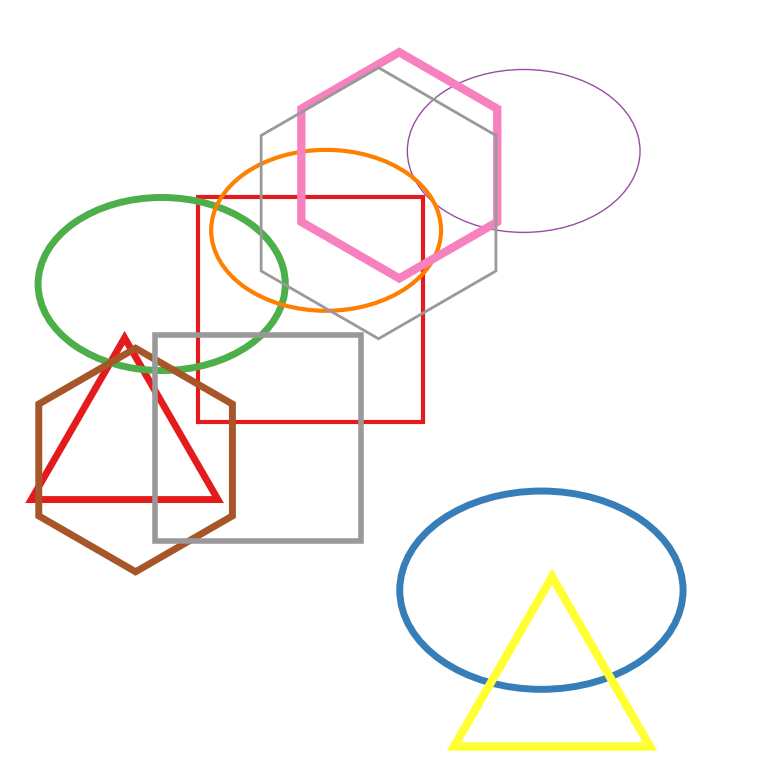[{"shape": "triangle", "thickness": 2.5, "radius": 0.7, "center": [0.162, 0.421]}, {"shape": "square", "thickness": 1.5, "radius": 0.73, "center": [0.403, 0.598]}, {"shape": "oval", "thickness": 2.5, "radius": 0.92, "center": [0.703, 0.234]}, {"shape": "oval", "thickness": 2.5, "radius": 0.8, "center": [0.21, 0.631]}, {"shape": "oval", "thickness": 0.5, "radius": 0.76, "center": [0.68, 0.804]}, {"shape": "oval", "thickness": 1.5, "radius": 0.75, "center": [0.424, 0.701]}, {"shape": "triangle", "thickness": 3, "radius": 0.74, "center": [0.717, 0.104]}, {"shape": "hexagon", "thickness": 2.5, "radius": 0.73, "center": [0.176, 0.403]}, {"shape": "hexagon", "thickness": 3, "radius": 0.73, "center": [0.519, 0.785]}, {"shape": "square", "thickness": 2, "radius": 0.67, "center": [0.335, 0.431]}, {"shape": "hexagon", "thickness": 1, "radius": 0.88, "center": [0.492, 0.736]}]